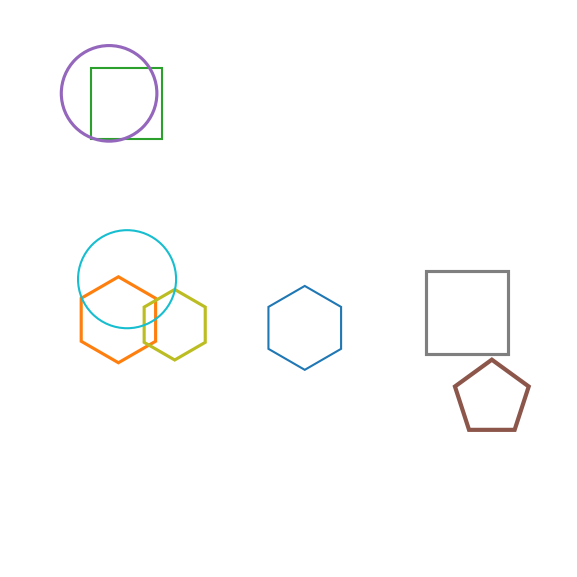[{"shape": "hexagon", "thickness": 1, "radius": 0.36, "center": [0.528, 0.431]}, {"shape": "hexagon", "thickness": 1.5, "radius": 0.37, "center": [0.205, 0.445]}, {"shape": "square", "thickness": 1, "radius": 0.31, "center": [0.218, 0.82]}, {"shape": "circle", "thickness": 1.5, "radius": 0.41, "center": [0.189, 0.837]}, {"shape": "pentagon", "thickness": 2, "radius": 0.34, "center": [0.852, 0.309]}, {"shape": "square", "thickness": 1.5, "radius": 0.36, "center": [0.809, 0.458]}, {"shape": "hexagon", "thickness": 1.5, "radius": 0.31, "center": [0.303, 0.437]}, {"shape": "circle", "thickness": 1, "radius": 0.42, "center": [0.22, 0.516]}]